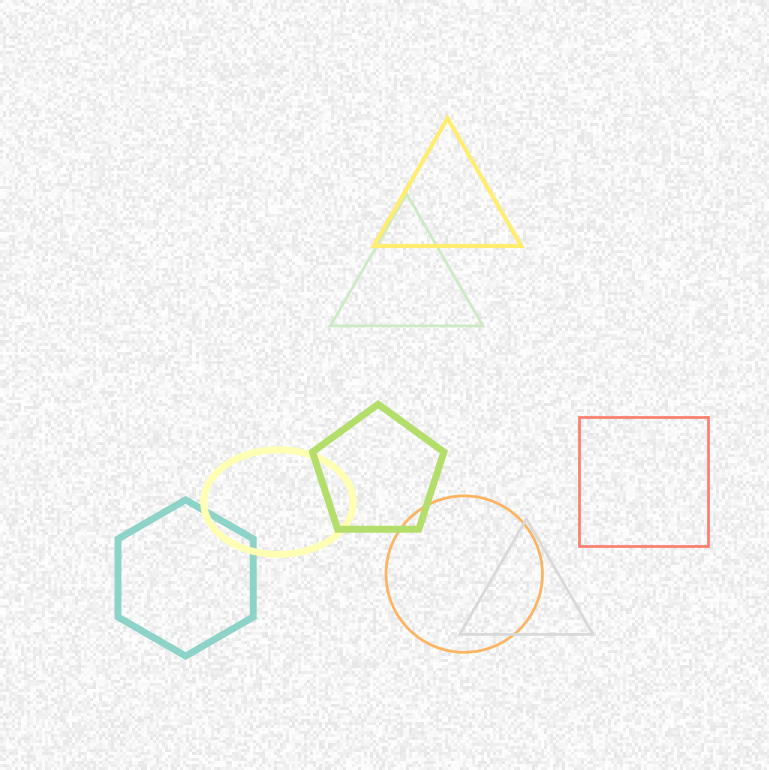[{"shape": "hexagon", "thickness": 2.5, "radius": 0.51, "center": [0.241, 0.249]}, {"shape": "oval", "thickness": 2.5, "radius": 0.49, "center": [0.362, 0.348]}, {"shape": "square", "thickness": 1, "radius": 0.42, "center": [0.836, 0.375]}, {"shape": "circle", "thickness": 1, "radius": 0.51, "center": [0.603, 0.254]}, {"shape": "pentagon", "thickness": 2.5, "radius": 0.45, "center": [0.491, 0.385]}, {"shape": "triangle", "thickness": 1, "radius": 0.5, "center": [0.684, 0.226]}, {"shape": "triangle", "thickness": 1, "radius": 0.57, "center": [0.528, 0.634]}, {"shape": "triangle", "thickness": 1.5, "radius": 0.55, "center": [0.581, 0.736]}]